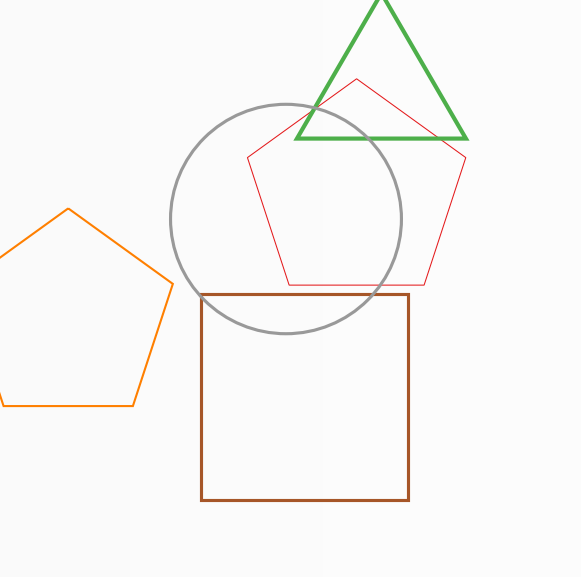[{"shape": "pentagon", "thickness": 0.5, "radius": 0.99, "center": [0.614, 0.665]}, {"shape": "triangle", "thickness": 2, "radius": 0.84, "center": [0.656, 0.843]}, {"shape": "pentagon", "thickness": 1, "radius": 0.95, "center": [0.117, 0.449]}, {"shape": "square", "thickness": 1.5, "radius": 0.89, "center": [0.524, 0.311]}, {"shape": "circle", "thickness": 1.5, "radius": 0.99, "center": [0.492, 0.62]}]